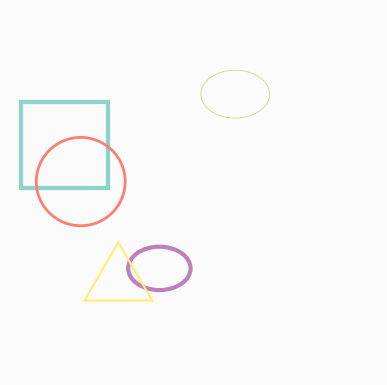[{"shape": "square", "thickness": 3, "radius": 0.56, "center": [0.168, 0.623]}, {"shape": "circle", "thickness": 2, "radius": 0.57, "center": [0.208, 0.528]}, {"shape": "oval", "thickness": 0.5, "radius": 0.44, "center": [0.607, 0.755]}, {"shape": "oval", "thickness": 3, "radius": 0.4, "center": [0.411, 0.303]}, {"shape": "triangle", "thickness": 1.5, "radius": 0.5, "center": [0.305, 0.27]}]